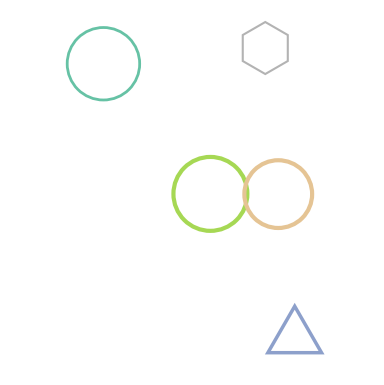[{"shape": "circle", "thickness": 2, "radius": 0.47, "center": [0.269, 0.834]}, {"shape": "triangle", "thickness": 2.5, "radius": 0.4, "center": [0.765, 0.124]}, {"shape": "circle", "thickness": 3, "radius": 0.48, "center": [0.546, 0.496]}, {"shape": "circle", "thickness": 3, "radius": 0.44, "center": [0.723, 0.496]}, {"shape": "hexagon", "thickness": 1.5, "radius": 0.34, "center": [0.689, 0.875]}]